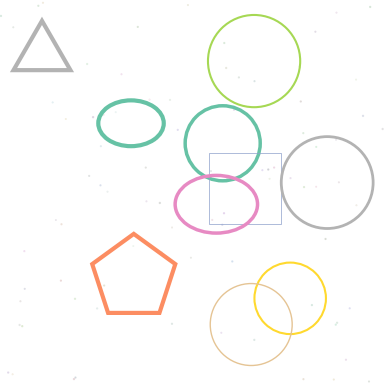[{"shape": "oval", "thickness": 3, "radius": 0.43, "center": [0.34, 0.68]}, {"shape": "circle", "thickness": 2.5, "radius": 0.49, "center": [0.578, 0.628]}, {"shape": "pentagon", "thickness": 3, "radius": 0.57, "center": [0.347, 0.279]}, {"shape": "square", "thickness": 0.5, "radius": 0.46, "center": [0.637, 0.511]}, {"shape": "oval", "thickness": 2.5, "radius": 0.54, "center": [0.562, 0.469]}, {"shape": "circle", "thickness": 1.5, "radius": 0.6, "center": [0.66, 0.841]}, {"shape": "circle", "thickness": 1.5, "radius": 0.46, "center": [0.754, 0.225]}, {"shape": "circle", "thickness": 1, "radius": 0.53, "center": [0.652, 0.157]}, {"shape": "triangle", "thickness": 3, "radius": 0.43, "center": [0.109, 0.861]}, {"shape": "circle", "thickness": 2, "radius": 0.6, "center": [0.85, 0.526]}]